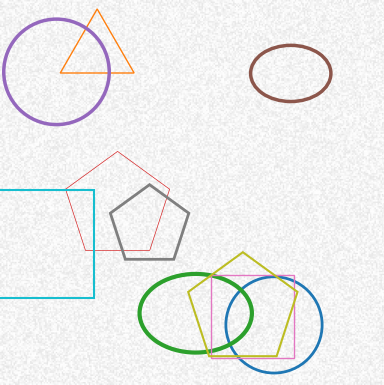[{"shape": "circle", "thickness": 2, "radius": 0.63, "center": [0.712, 0.156]}, {"shape": "triangle", "thickness": 1, "radius": 0.55, "center": [0.252, 0.866]}, {"shape": "oval", "thickness": 3, "radius": 0.73, "center": [0.508, 0.186]}, {"shape": "pentagon", "thickness": 0.5, "radius": 0.71, "center": [0.305, 0.465]}, {"shape": "circle", "thickness": 2.5, "radius": 0.68, "center": [0.147, 0.813]}, {"shape": "oval", "thickness": 2.5, "radius": 0.52, "center": [0.755, 0.809]}, {"shape": "square", "thickness": 1, "radius": 0.54, "center": [0.656, 0.179]}, {"shape": "pentagon", "thickness": 2, "radius": 0.54, "center": [0.388, 0.413]}, {"shape": "pentagon", "thickness": 1.5, "radius": 0.75, "center": [0.631, 0.196]}, {"shape": "square", "thickness": 1.5, "radius": 0.7, "center": [0.106, 0.367]}]